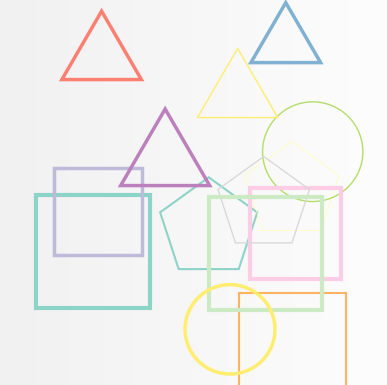[{"shape": "pentagon", "thickness": 1.5, "radius": 0.66, "center": [0.539, 0.408]}, {"shape": "square", "thickness": 3, "radius": 0.73, "center": [0.241, 0.346]}, {"shape": "pentagon", "thickness": 0.5, "radius": 0.64, "center": [0.753, 0.505]}, {"shape": "square", "thickness": 2.5, "radius": 0.57, "center": [0.254, 0.45]}, {"shape": "triangle", "thickness": 2.5, "radius": 0.59, "center": [0.262, 0.853]}, {"shape": "triangle", "thickness": 2.5, "radius": 0.52, "center": [0.737, 0.889]}, {"shape": "square", "thickness": 1.5, "radius": 0.69, "center": [0.755, 0.101]}, {"shape": "circle", "thickness": 1, "radius": 0.65, "center": [0.807, 0.606]}, {"shape": "square", "thickness": 3, "radius": 0.59, "center": [0.763, 0.393]}, {"shape": "pentagon", "thickness": 1, "radius": 0.62, "center": [0.681, 0.47]}, {"shape": "triangle", "thickness": 2.5, "radius": 0.66, "center": [0.426, 0.584]}, {"shape": "square", "thickness": 3, "radius": 0.73, "center": [0.685, 0.342]}, {"shape": "circle", "thickness": 2.5, "radius": 0.58, "center": [0.594, 0.145]}, {"shape": "triangle", "thickness": 1, "radius": 0.6, "center": [0.613, 0.755]}]